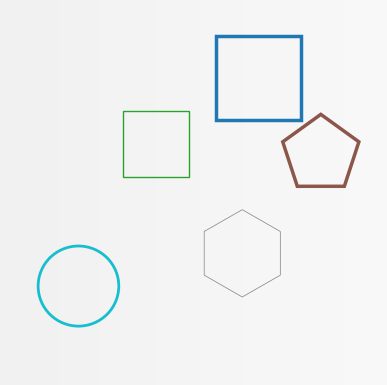[{"shape": "square", "thickness": 2.5, "radius": 0.55, "center": [0.668, 0.797]}, {"shape": "square", "thickness": 1, "radius": 0.42, "center": [0.403, 0.626]}, {"shape": "pentagon", "thickness": 2.5, "radius": 0.52, "center": [0.828, 0.6]}, {"shape": "hexagon", "thickness": 0.5, "radius": 0.57, "center": [0.625, 0.342]}, {"shape": "circle", "thickness": 2, "radius": 0.52, "center": [0.202, 0.257]}]